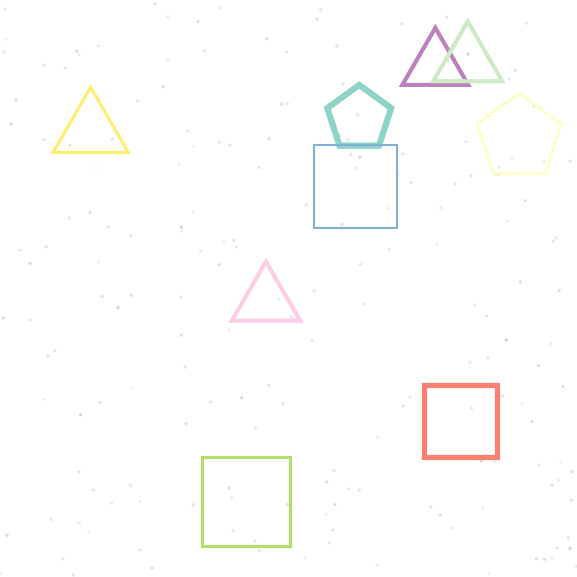[{"shape": "pentagon", "thickness": 3, "radius": 0.29, "center": [0.622, 0.794]}, {"shape": "pentagon", "thickness": 1, "radius": 0.38, "center": [0.899, 0.761]}, {"shape": "square", "thickness": 2.5, "radius": 0.32, "center": [0.798, 0.27]}, {"shape": "square", "thickness": 1, "radius": 0.36, "center": [0.615, 0.676]}, {"shape": "square", "thickness": 1.5, "radius": 0.38, "center": [0.426, 0.131]}, {"shape": "triangle", "thickness": 2, "radius": 0.34, "center": [0.461, 0.478]}, {"shape": "triangle", "thickness": 2, "radius": 0.33, "center": [0.754, 0.885]}, {"shape": "triangle", "thickness": 2, "radius": 0.34, "center": [0.81, 0.893]}, {"shape": "triangle", "thickness": 1.5, "radius": 0.38, "center": [0.157, 0.773]}]